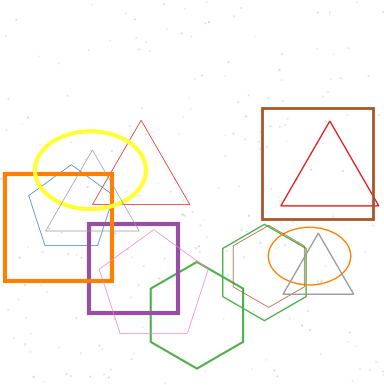[{"shape": "triangle", "thickness": 0.5, "radius": 0.73, "center": [0.367, 0.542]}, {"shape": "triangle", "thickness": 1, "radius": 0.73, "center": [0.857, 0.539]}, {"shape": "pentagon", "thickness": 0.5, "radius": 0.58, "center": [0.185, 0.456]}, {"shape": "hexagon", "thickness": 1, "radius": 0.63, "center": [0.687, 0.292]}, {"shape": "hexagon", "thickness": 1.5, "radius": 0.69, "center": [0.511, 0.181]}, {"shape": "square", "thickness": 3, "radius": 0.58, "center": [0.346, 0.304]}, {"shape": "square", "thickness": 3, "radius": 0.7, "center": [0.152, 0.409]}, {"shape": "oval", "thickness": 1, "radius": 0.53, "center": [0.804, 0.335]}, {"shape": "oval", "thickness": 3, "radius": 0.72, "center": [0.235, 0.558]}, {"shape": "square", "thickness": 2, "radius": 0.72, "center": [0.825, 0.575]}, {"shape": "hexagon", "thickness": 0.5, "radius": 0.53, "center": [0.698, 0.308]}, {"shape": "pentagon", "thickness": 0.5, "radius": 0.74, "center": [0.399, 0.255]}, {"shape": "triangle", "thickness": 1, "radius": 0.53, "center": [0.827, 0.289]}, {"shape": "triangle", "thickness": 0.5, "radius": 0.7, "center": [0.24, 0.47]}]